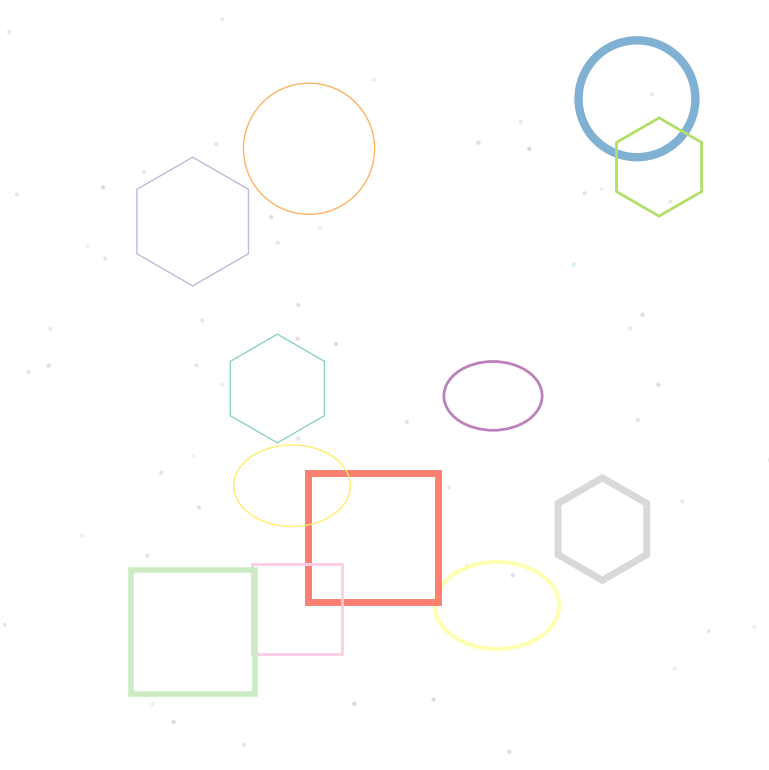[{"shape": "hexagon", "thickness": 0.5, "radius": 0.35, "center": [0.36, 0.495]}, {"shape": "oval", "thickness": 1.5, "radius": 0.4, "center": [0.645, 0.214]}, {"shape": "hexagon", "thickness": 0.5, "radius": 0.42, "center": [0.25, 0.712]}, {"shape": "square", "thickness": 2.5, "radius": 0.42, "center": [0.485, 0.302]}, {"shape": "circle", "thickness": 3, "radius": 0.38, "center": [0.827, 0.872]}, {"shape": "circle", "thickness": 0.5, "radius": 0.43, "center": [0.401, 0.807]}, {"shape": "hexagon", "thickness": 1, "radius": 0.32, "center": [0.856, 0.783]}, {"shape": "square", "thickness": 1, "radius": 0.29, "center": [0.386, 0.209]}, {"shape": "hexagon", "thickness": 2.5, "radius": 0.33, "center": [0.782, 0.313]}, {"shape": "oval", "thickness": 1, "radius": 0.32, "center": [0.64, 0.486]}, {"shape": "square", "thickness": 2, "radius": 0.4, "center": [0.251, 0.179]}, {"shape": "oval", "thickness": 0.5, "radius": 0.38, "center": [0.379, 0.369]}]